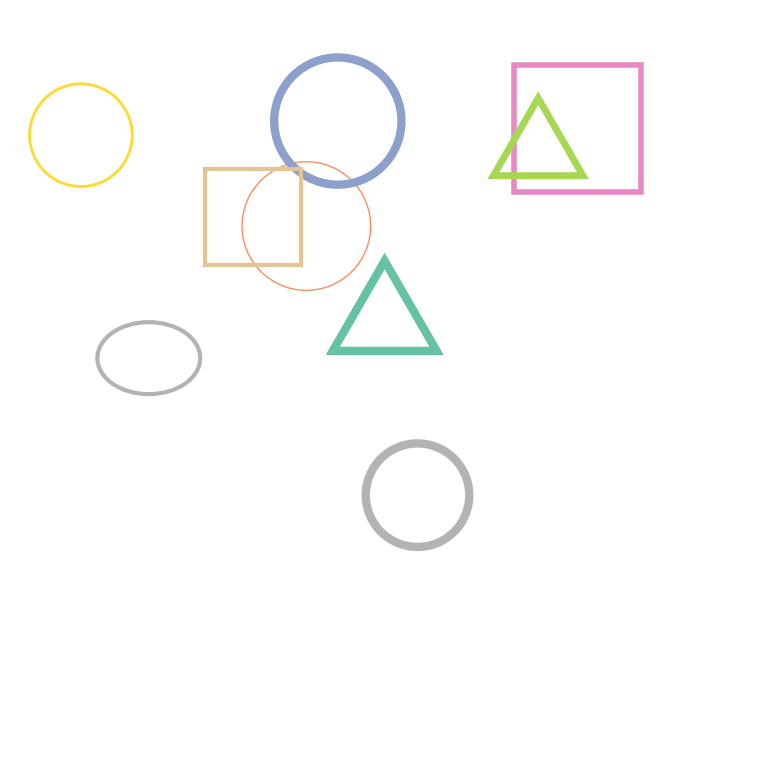[{"shape": "triangle", "thickness": 3, "radius": 0.39, "center": [0.5, 0.583]}, {"shape": "circle", "thickness": 0.5, "radius": 0.42, "center": [0.398, 0.706]}, {"shape": "circle", "thickness": 3, "radius": 0.41, "center": [0.439, 0.843]}, {"shape": "square", "thickness": 2, "radius": 0.41, "center": [0.75, 0.833]}, {"shape": "triangle", "thickness": 2.5, "radius": 0.34, "center": [0.699, 0.805]}, {"shape": "circle", "thickness": 1, "radius": 0.33, "center": [0.105, 0.824]}, {"shape": "square", "thickness": 1.5, "radius": 0.31, "center": [0.328, 0.718]}, {"shape": "circle", "thickness": 3, "radius": 0.34, "center": [0.542, 0.357]}, {"shape": "oval", "thickness": 1.5, "radius": 0.33, "center": [0.193, 0.535]}]